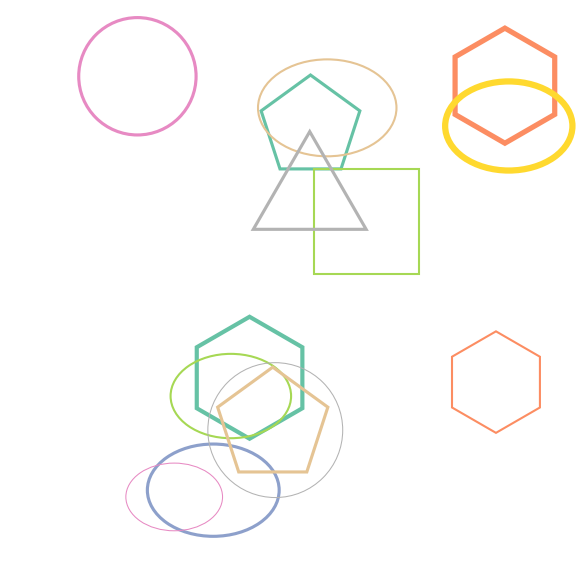[{"shape": "hexagon", "thickness": 2, "radius": 0.53, "center": [0.432, 0.345]}, {"shape": "pentagon", "thickness": 1.5, "radius": 0.45, "center": [0.538, 0.779]}, {"shape": "hexagon", "thickness": 2.5, "radius": 0.5, "center": [0.874, 0.851]}, {"shape": "hexagon", "thickness": 1, "radius": 0.44, "center": [0.859, 0.337]}, {"shape": "oval", "thickness": 1.5, "radius": 0.57, "center": [0.369, 0.15]}, {"shape": "oval", "thickness": 0.5, "radius": 0.42, "center": [0.302, 0.139]}, {"shape": "circle", "thickness": 1.5, "radius": 0.51, "center": [0.238, 0.867]}, {"shape": "square", "thickness": 1, "radius": 0.45, "center": [0.635, 0.616]}, {"shape": "oval", "thickness": 1, "radius": 0.52, "center": [0.4, 0.313]}, {"shape": "oval", "thickness": 3, "radius": 0.55, "center": [0.881, 0.781]}, {"shape": "pentagon", "thickness": 1.5, "radius": 0.5, "center": [0.472, 0.263]}, {"shape": "oval", "thickness": 1, "radius": 0.6, "center": [0.567, 0.812]}, {"shape": "circle", "thickness": 0.5, "radius": 0.58, "center": [0.477, 0.254]}, {"shape": "triangle", "thickness": 1.5, "radius": 0.56, "center": [0.536, 0.658]}]